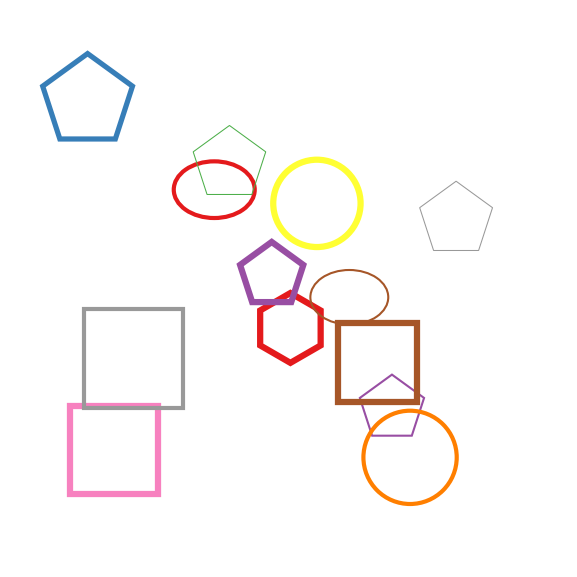[{"shape": "hexagon", "thickness": 3, "radius": 0.3, "center": [0.503, 0.431]}, {"shape": "oval", "thickness": 2, "radius": 0.35, "center": [0.371, 0.671]}, {"shape": "pentagon", "thickness": 2.5, "radius": 0.41, "center": [0.152, 0.825]}, {"shape": "pentagon", "thickness": 0.5, "radius": 0.33, "center": [0.397, 0.716]}, {"shape": "pentagon", "thickness": 1, "radius": 0.29, "center": [0.679, 0.292]}, {"shape": "pentagon", "thickness": 3, "radius": 0.29, "center": [0.47, 0.523]}, {"shape": "circle", "thickness": 2, "radius": 0.4, "center": [0.71, 0.207]}, {"shape": "circle", "thickness": 3, "radius": 0.38, "center": [0.549, 0.647]}, {"shape": "square", "thickness": 3, "radius": 0.34, "center": [0.654, 0.372]}, {"shape": "oval", "thickness": 1, "radius": 0.34, "center": [0.605, 0.484]}, {"shape": "square", "thickness": 3, "radius": 0.38, "center": [0.198, 0.22]}, {"shape": "pentagon", "thickness": 0.5, "radius": 0.33, "center": [0.79, 0.619]}, {"shape": "square", "thickness": 2, "radius": 0.43, "center": [0.231, 0.379]}]